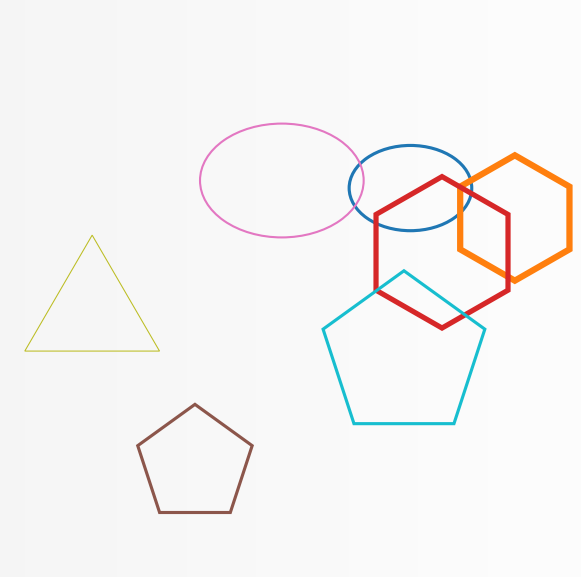[{"shape": "oval", "thickness": 1.5, "radius": 0.53, "center": [0.706, 0.673]}, {"shape": "hexagon", "thickness": 3, "radius": 0.54, "center": [0.886, 0.622]}, {"shape": "hexagon", "thickness": 2.5, "radius": 0.66, "center": [0.76, 0.562]}, {"shape": "pentagon", "thickness": 1.5, "radius": 0.52, "center": [0.335, 0.195]}, {"shape": "oval", "thickness": 1, "radius": 0.7, "center": [0.485, 0.687]}, {"shape": "triangle", "thickness": 0.5, "radius": 0.67, "center": [0.159, 0.458]}, {"shape": "pentagon", "thickness": 1.5, "radius": 0.73, "center": [0.695, 0.384]}]